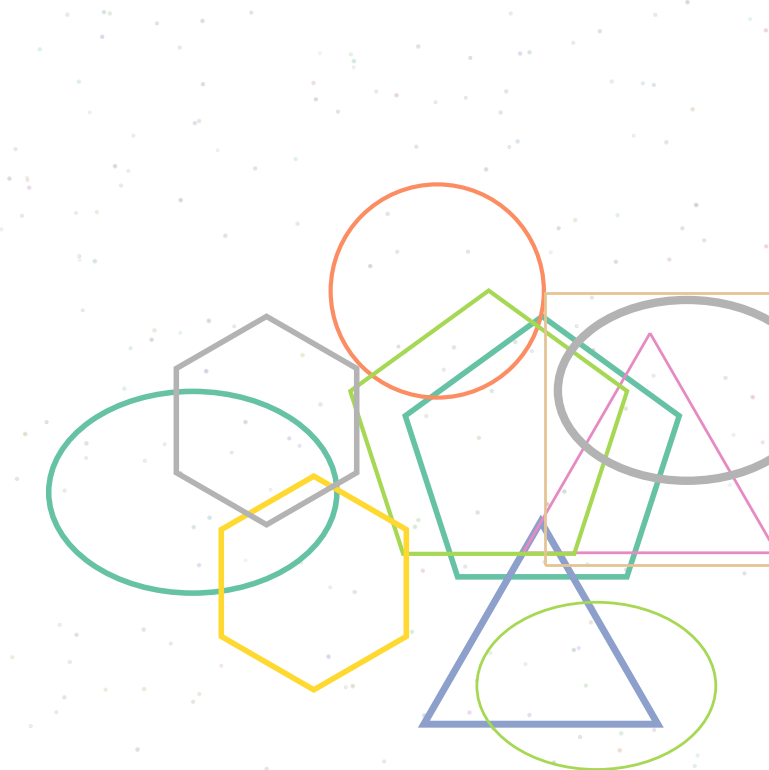[{"shape": "pentagon", "thickness": 2, "radius": 0.94, "center": [0.704, 0.402]}, {"shape": "oval", "thickness": 2, "radius": 0.94, "center": [0.25, 0.361]}, {"shape": "circle", "thickness": 1.5, "radius": 0.69, "center": [0.568, 0.622]}, {"shape": "triangle", "thickness": 2.5, "radius": 0.88, "center": [0.702, 0.147]}, {"shape": "triangle", "thickness": 1, "radius": 0.95, "center": [0.844, 0.377]}, {"shape": "oval", "thickness": 1, "radius": 0.78, "center": [0.774, 0.109]}, {"shape": "pentagon", "thickness": 1.5, "radius": 0.94, "center": [0.635, 0.434]}, {"shape": "hexagon", "thickness": 2, "radius": 0.69, "center": [0.408, 0.243]}, {"shape": "square", "thickness": 1, "radius": 0.88, "center": [0.884, 0.443]}, {"shape": "hexagon", "thickness": 2, "radius": 0.68, "center": [0.346, 0.454]}, {"shape": "oval", "thickness": 3, "radius": 0.84, "center": [0.892, 0.493]}]